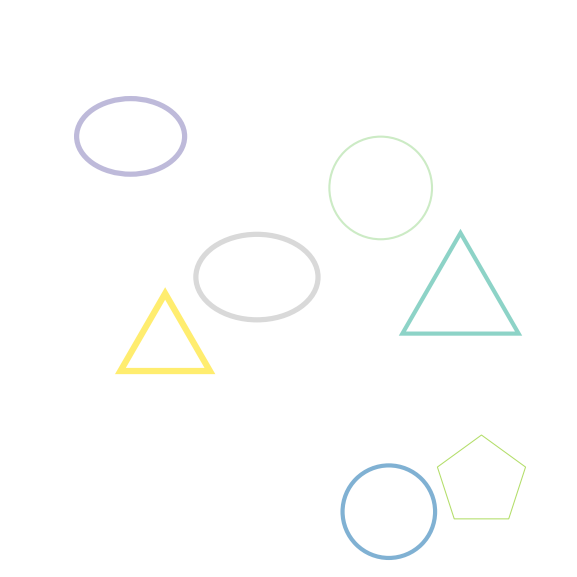[{"shape": "triangle", "thickness": 2, "radius": 0.58, "center": [0.797, 0.48]}, {"shape": "oval", "thickness": 2.5, "radius": 0.47, "center": [0.226, 0.763]}, {"shape": "circle", "thickness": 2, "radius": 0.4, "center": [0.673, 0.113]}, {"shape": "pentagon", "thickness": 0.5, "radius": 0.4, "center": [0.834, 0.166]}, {"shape": "oval", "thickness": 2.5, "radius": 0.53, "center": [0.445, 0.519]}, {"shape": "circle", "thickness": 1, "radius": 0.44, "center": [0.659, 0.674]}, {"shape": "triangle", "thickness": 3, "radius": 0.45, "center": [0.286, 0.401]}]